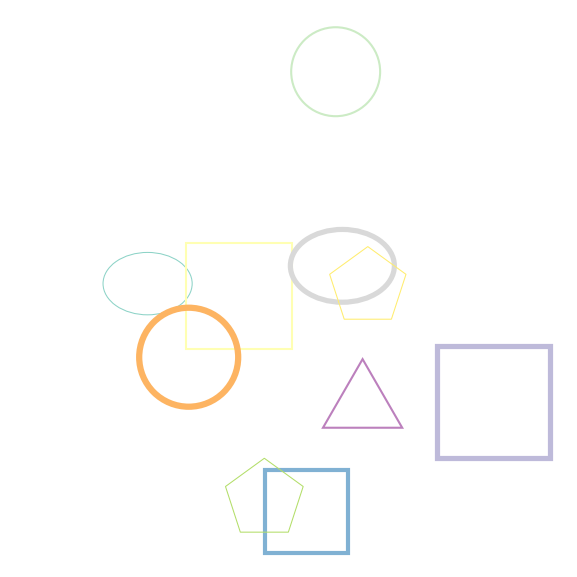[{"shape": "oval", "thickness": 0.5, "radius": 0.39, "center": [0.256, 0.508]}, {"shape": "square", "thickness": 1, "radius": 0.46, "center": [0.414, 0.486]}, {"shape": "square", "thickness": 2.5, "radius": 0.49, "center": [0.855, 0.304]}, {"shape": "square", "thickness": 2, "radius": 0.36, "center": [0.531, 0.113]}, {"shape": "circle", "thickness": 3, "radius": 0.43, "center": [0.327, 0.381]}, {"shape": "pentagon", "thickness": 0.5, "radius": 0.35, "center": [0.458, 0.135]}, {"shape": "oval", "thickness": 2.5, "radius": 0.45, "center": [0.593, 0.539]}, {"shape": "triangle", "thickness": 1, "radius": 0.4, "center": [0.628, 0.298]}, {"shape": "circle", "thickness": 1, "radius": 0.39, "center": [0.581, 0.875]}, {"shape": "pentagon", "thickness": 0.5, "radius": 0.35, "center": [0.637, 0.503]}]